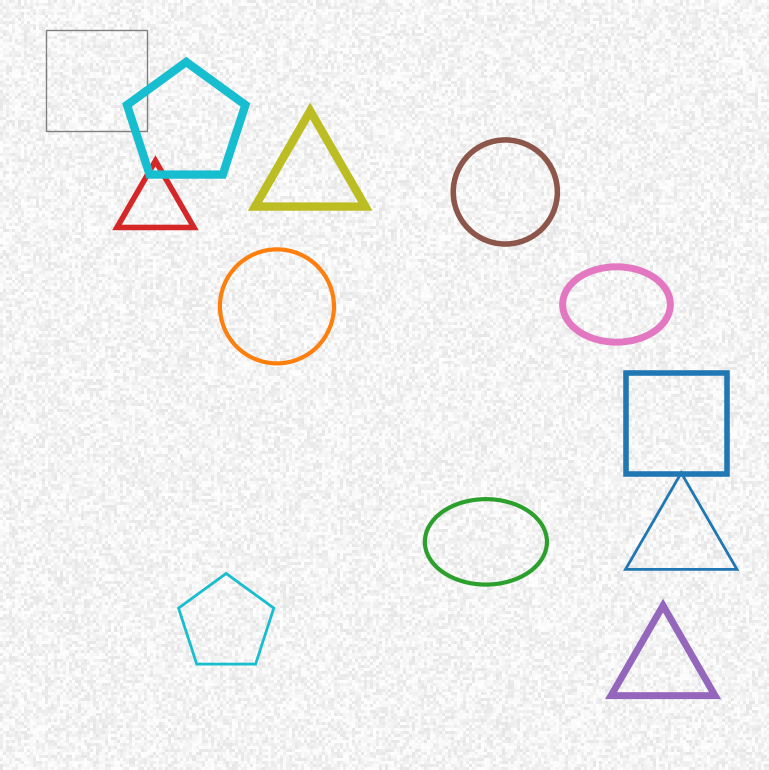[{"shape": "triangle", "thickness": 1, "radius": 0.42, "center": [0.885, 0.302]}, {"shape": "square", "thickness": 2, "radius": 0.33, "center": [0.879, 0.451]}, {"shape": "circle", "thickness": 1.5, "radius": 0.37, "center": [0.36, 0.602]}, {"shape": "oval", "thickness": 1.5, "radius": 0.4, "center": [0.631, 0.296]}, {"shape": "triangle", "thickness": 2, "radius": 0.29, "center": [0.202, 0.733]}, {"shape": "triangle", "thickness": 2.5, "radius": 0.39, "center": [0.861, 0.136]}, {"shape": "circle", "thickness": 2, "radius": 0.34, "center": [0.656, 0.751]}, {"shape": "oval", "thickness": 2.5, "radius": 0.35, "center": [0.801, 0.605]}, {"shape": "square", "thickness": 0.5, "radius": 0.33, "center": [0.125, 0.896]}, {"shape": "triangle", "thickness": 3, "radius": 0.41, "center": [0.403, 0.773]}, {"shape": "pentagon", "thickness": 1, "radius": 0.33, "center": [0.294, 0.19]}, {"shape": "pentagon", "thickness": 3, "radius": 0.4, "center": [0.242, 0.839]}]